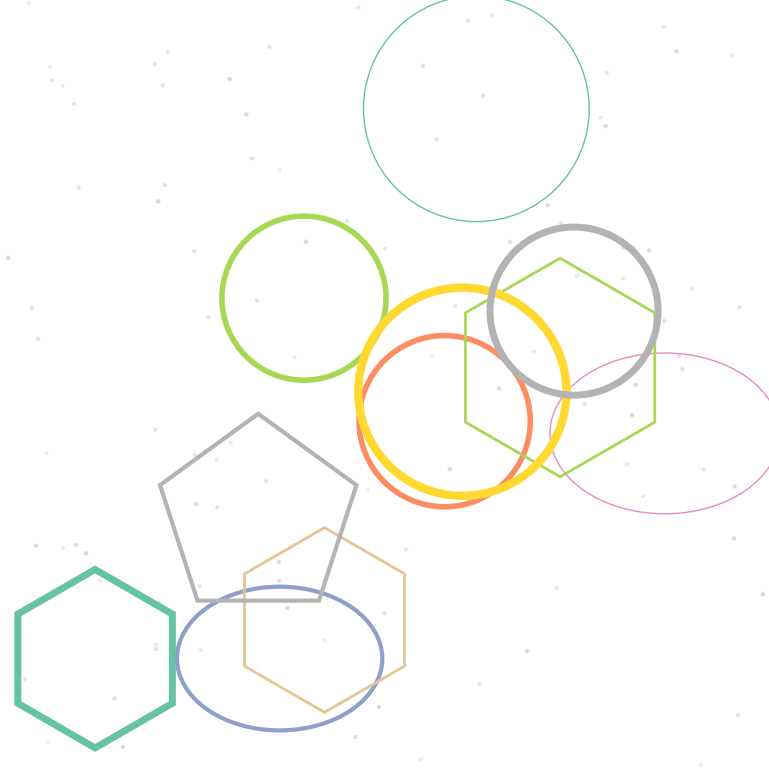[{"shape": "hexagon", "thickness": 2.5, "radius": 0.58, "center": [0.124, 0.145]}, {"shape": "circle", "thickness": 0.5, "radius": 0.73, "center": [0.619, 0.859]}, {"shape": "circle", "thickness": 2, "radius": 0.56, "center": [0.577, 0.453]}, {"shape": "oval", "thickness": 1.5, "radius": 0.67, "center": [0.363, 0.145]}, {"shape": "oval", "thickness": 0.5, "radius": 0.75, "center": [0.863, 0.437]}, {"shape": "circle", "thickness": 2, "radius": 0.53, "center": [0.395, 0.613]}, {"shape": "hexagon", "thickness": 1, "radius": 0.71, "center": [0.727, 0.523]}, {"shape": "circle", "thickness": 3, "radius": 0.68, "center": [0.6, 0.491]}, {"shape": "hexagon", "thickness": 1, "radius": 0.6, "center": [0.421, 0.195]}, {"shape": "pentagon", "thickness": 1.5, "radius": 0.67, "center": [0.335, 0.328]}, {"shape": "circle", "thickness": 2.5, "radius": 0.55, "center": [0.745, 0.596]}]